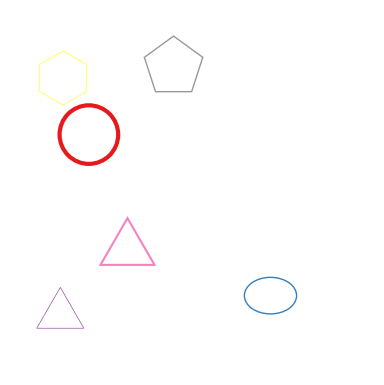[{"shape": "circle", "thickness": 3, "radius": 0.38, "center": [0.231, 0.65]}, {"shape": "oval", "thickness": 1, "radius": 0.34, "center": [0.703, 0.232]}, {"shape": "triangle", "thickness": 0.5, "radius": 0.35, "center": [0.157, 0.183]}, {"shape": "hexagon", "thickness": 0.5, "radius": 0.35, "center": [0.164, 0.797]}, {"shape": "triangle", "thickness": 1.5, "radius": 0.4, "center": [0.331, 0.352]}, {"shape": "pentagon", "thickness": 1, "radius": 0.4, "center": [0.451, 0.826]}]